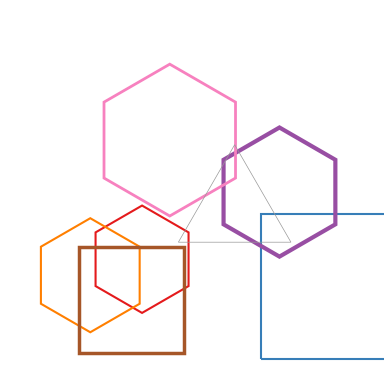[{"shape": "hexagon", "thickness": 1.5, "radius": 0.7, "center": [0.369, 0.327]}, {"shape": "square", "thickness": 1.5, "radius": 0.94, "center": [0.868, 0.256]}, {"shape": "hexagon", "thickness": 3, "radius": 0.84, "center": [0.726, 0.501]}, {"shape": "hexagon", "thickness": 1.5, "radius": 0.74, "center": [0.235, 0.285]}, {"shape": "square", "thickness": 2.5, "radius": 0.69, "center": [0.341, 0.22]}, {"shape": "hexagon", "thickness": 2, "radius": 0.99, "center": [0.441, 0.636]}, {"shape": "triangle", "thickness": 0.5, "radius": 0.84, "center": [0.609, 0.455]}]